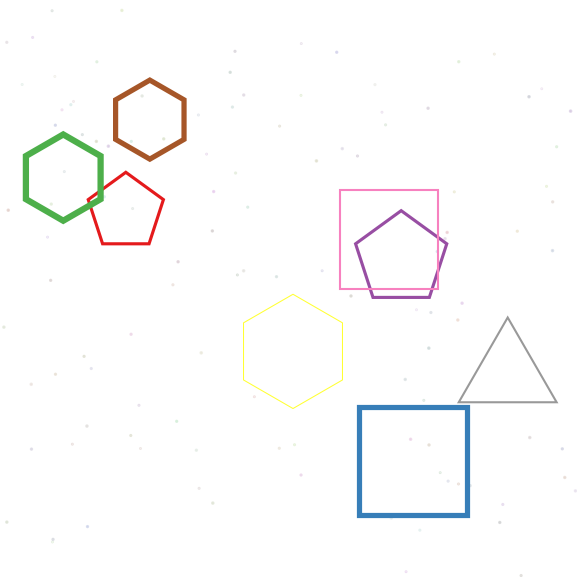[{"shape": "pentagon", "thickness": 1.5, "radius": 0.34, "center": [0.218, 0.632]}, {"shape": "square", "thickness": 2.5, "radius": 0.47, "center": [0.715, 0.201]}, {"shape": "hexagon", "thickness": 3, "radius": 0.37, "center": [0.11, 0.692]}, {"shape": "pentagon", "thickness": 1.5, "radius": 0.42, "center": [0.695, 0.551]}, {"shape": "hexagon", "thickness": 0.5, "radius": 0.49, "center": [0.507, 0.391]}, {"shape": "hexagon", "thickness": 2.5, "radius": 0.34, "center": [0.259, 0.792]}, {"shape": "square", "thickness": 1, "radius": 0.43, "center": [0.674, 0.584]}, {"shape": "triangle", "thickness": 1, "radius": 0.49, "center": [0.879, 0.352]}]